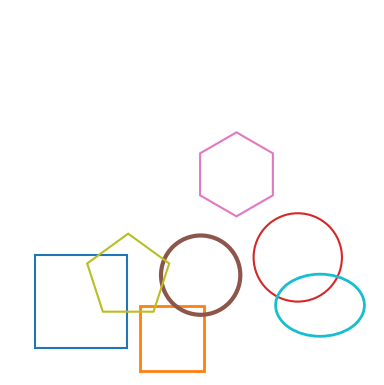[{"shape": "square", "thickness": 1.5, "radius": 0.6, "center": [0.21, 0.217]}, {"shape": "square", "thickness": 2, "radius": 0.42, "center": [0.447, 0.121]}, {"shape": "circle", "thickness": 1.5, "radius": 0.57, "center": [0.773, 0.331]}, {"shape": "circle", "thickness": 3, "radius": 0.51, "center": [0.521, 0.285]}, {"shape": "hexagon", "thickness": 1.5, "radius": 0.55, "center": [0.614, 0.547]}, {"shape": "pentagon", "thickness": 1.5, "radius": 0.56, "center": [0.333, 0.281]}, {"shape": "oval", "thickness": 2, "radius": 0.58, "center": [0.831, 0.207]}]